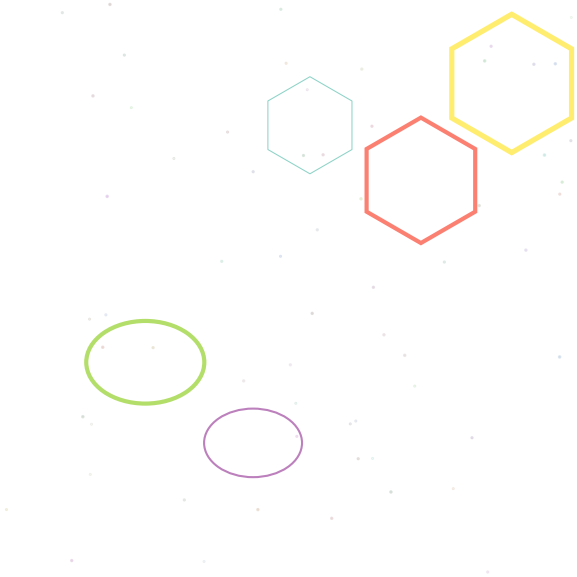[{"shape": "hexagon", "thickness": 0.5, "radius": 0.42, "center": [0.537, 0.782]}, {"shape": "hexagon", "thickness": 2, "radius": 0.54, "center": [0.729, 0.687]}, {"shape": "oval", "thickness": 2, "radius": 0.51, "center": [0.252, 0.372]}, {"shape": "oval", "thickness": 1, "radius": 0.42, "center": [0.438, 0.232]}, {"shape": "hexagon", "thickness": 2.5, "radius": 0.6, "center": [0.886, 0.855]}]